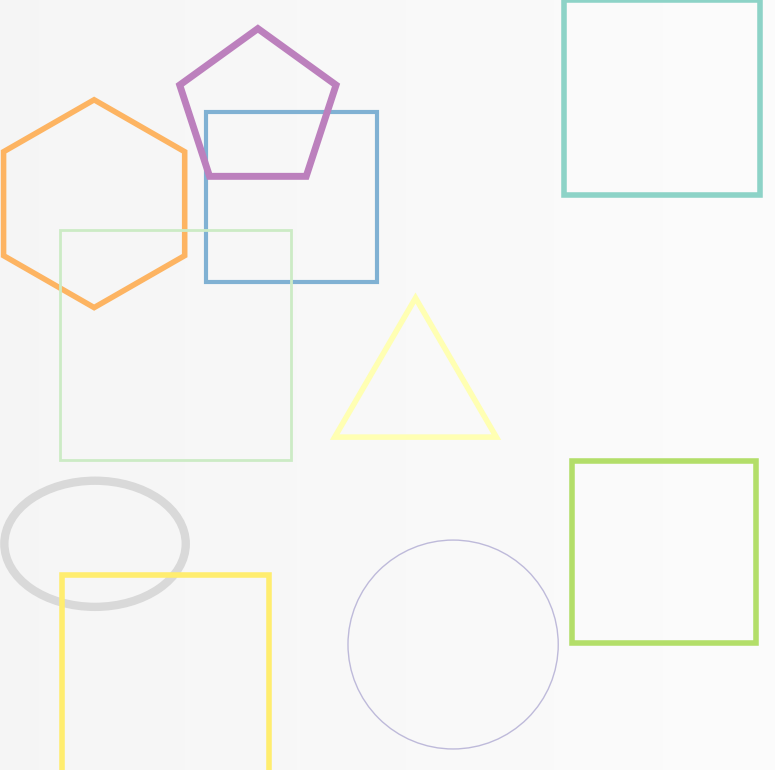[{"shape": "square", "thickness": 2, "radius": 0.63, "center": [0.854, 0.873]}, {"shape": "triangle", "thickness": 2, "radius": 0.6, "center": [0.536, 0.493]}, {"shape": "circle", "thickness": 0.5, "radius": 0.68, "center": [0.585, 0.163]}, {"shape": "square", "thickness": 1.5, "radius": 0.55, "center": [0.377, 0.745]}, {"shape": "hexagon", "thickness": 2, "radius": 0.67, "center": [0.121, 0.735]}, {"shape": "square", "thickness": 2, "radius": 0.59, "center": [0.856, 0.283]}, {"shape": "oval", "thickness": 3, "radius": 0.59, "center": [0.123, 0.294]}, {"shape": "pentagon", "thickness": 2.5, "radius": 0.53, "center": [0.333, 0.857]}, {"shape": "square", "thickness": 1, "radius": 0.75, "center": [0.227, 0.552]}, {"shape": "square", "thickness": 2, "radius": 0.67, "center": [0.214, 0.12]}]